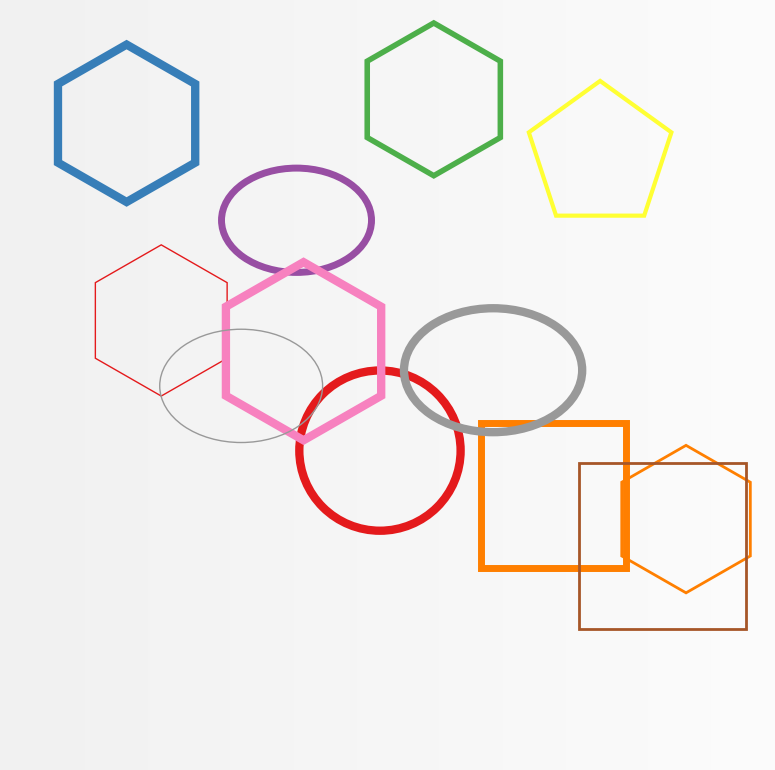[{"shape": "hexagon", "thickness": 0.5, "radius": 0.49, "center": [0.208, 0.584]}, {"shape": "circle", "thickness": 3, "radius": 0.52, "center": [0.49, 0.415]}, {"shape": "hexagon", "thickness": 3, "radius": 0.51, "center": [0.163, 0.84]}, {"shape": "hexagon", "thickness": 2, "radius": 0.5, "center": [0.56, 0.871]}, {"shape": "oval", "thickness": 2.5, "radius": 0.48, "center": [0.383, 0.714]}, {"shape": "hexagon", "thickness": 1, "radius": 0.48, "center": [0.885, 0.326]}, {"shape": "square", "thickness": 2.5, "radius": 0.47, "center": [0.714, 0.356]}, {"shape": "pentagon", "thickness": 1.5, "radius": 0.48, "center": [0.774, 0.798]}, {"shape": "square", "thickness": 1, "radius": 0.54, "center": [0.855, 0.291]}, {"shape": "hexagon", "thickness": 3, "radius": 0.58, "center": [0.392, 0.544]}, {"shape": "oval", "thickness": 3, "radius": 0.57, "center": [0.636, 0.519]}, {"shape": "oval", "thickness": 0.5, "radius": 0.53, "center": [0.311, 0.499]}]